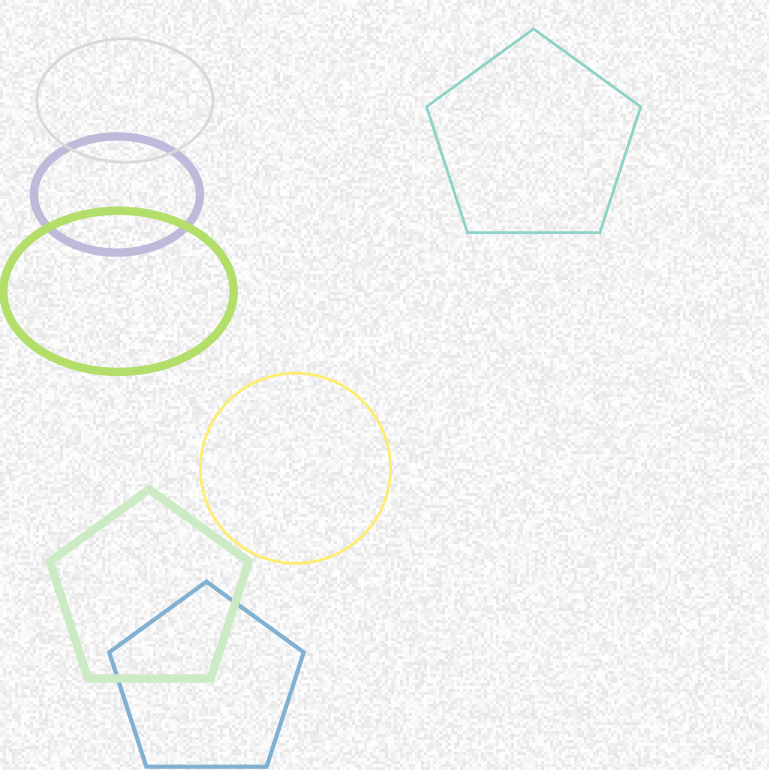[{"shape": "pentagon", "thickness": 1, "radius": 0.73, "center": [0.693, 0.816]}, {"shape": "oval", "thickness": 3, "radius": 0.54, "center": [0.152, 0.747]}, {"shape": "pentagon", "thickness": 1.5, "radius": 0.66, "center": [0.268, 0.112]}, {"shape": "oval", "thickness": 3, "radius": 0.75, "center": [0.154, 0.622]}, {"shape": "oval", "thickness": 1, "radius": 0.57, "center": [0.162, 0.869]}, {"shape": "pentagon", "thickness": 3, "radius": 0.68, "center": [0.194, 0.229]}, {"shape": "circle", "thickness": 1, "radius": 0.62, "center": [0.384, 0.392]}]